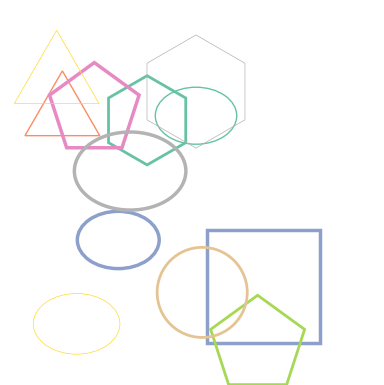[{"shape": "hexagon", "thickness": 2, "radius": 0.58, "center": [0.382, 0.687]}, {"shape": "oval", "thickness": 1, "radius": 0.53, "center": [0.509, 0.699]}, {"shape": "triangle", "thickness": 1, "radius": 0.56, "center": [0.162, 0.704]}, {"shape": "square", "thickness": 2.5, "radius": 0.73, "center": [0.685, 0.256]}, {"shape": "oval", "thickness": 2.5, "radius": 0.53, "center": [0.307, 0.377]}, {"shape": "pentagon", "thickness": 2.5, "radius": 0.61, "center": [0.245, 0.715]}, {"shape": "pentagon", "thickness": 2, "radius": 0.64, "center": [0.669, 0.105]}, {"shape": "triangle", "thickness": 0.5, "radius": 0.64, "center": [0.147, 0.795]}, {"shape": "oval", "thickness": 0.5, "radius": 0.56, "center": [0.199, 0.159]}, {"shape": "circle", "thickness": 2, "radius": 0.59, "center": [0.525, 0.241]}, {"shape": "hexagon", "thickness": 0.5, "radius": 0.73, "center": [0.509, 0.762]}, {"shape": "oval", "thickness": 2.5, "radius": 0.72, "center": [0.338, 0.556]}]